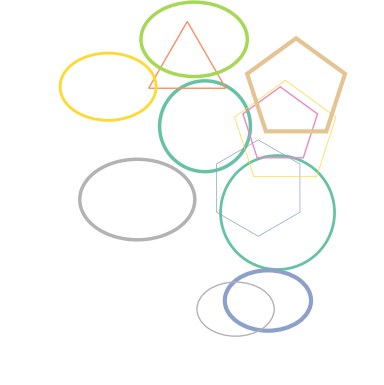[{"shape": "circle", "thickness": 2.5, "radius": 0.59, "center": [0.533, 0.672]}, {"shape": "circle", "thickness": 2, "radius": 0.74, "center": [0.721, 0.448]}, {"shape": "triangle", "thickness": 1, "radius": 0.58, "center": [0.486, 0.829]}, {"shape": "oval", "thickness": 3, "radius": 0.56, "center": [0.696, 0.219]}, {"shape": "hexagon", "thickness": 0.5, "radius": 0.63, "center": [0.671, 0.511]}, {"shape": "pentagon", "thickness": 1, "radius": 0.51, "center": [0.728, 0.673]}, {"shape": "oval", "thickness": 2.5, "radius": 0.69, "center": [0.504, 0.898]}, {"shape": "oval", "thickness": 2, "radius": 0.62, "center": [0.281, 0.775]}, {"shape": "pentagon", "thickness": 0.5, "radius": 0.69, "center": [0.741, 0.653]}, {"shape": "pentagon", "thickness": 3, "radius": 0.67, "center": [0.769, 0.767]}, {"shape": "oval", "thickness": 1, "radius": 0.5, "center": [0.612, 0.197]}, {"shape": "oval", "thickness": 2.5, "radius": 0.75, "center": [0.357, 0.482]}]